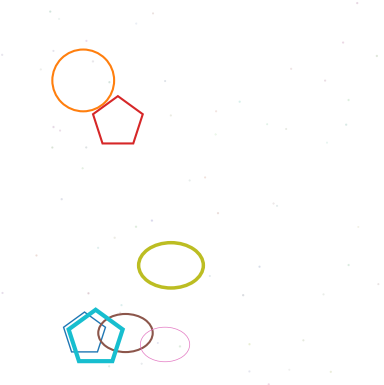[{"shape": "pentagon", "thickness": 1, "radius": 0.29, "center": [0.22, 0.132]}, {"shape": "circle", "thickness": 1.5, "radius": 0.4, "center": [0.216, 0.791]}, {"shape": "pentagon", "thickness": 1.5, "radius": 0.34, "center": [0.306, 0.682]}, {"shape": "oval", "thickness": 1.5, "radius": 0.35, "center": [0.326, 0.135]}, {"shape": "oval", "thickness": 0.5, "radius": 0.32, "center": [0.429, 0.105]}, {"shape": "oval", "thickness": 2.5, "radius": 0.42, "center": [0.444, 0.311]}, {"shape": "pentagon", "thickness": 3, "radius": 0.37, "center": [0.248, 0.122]}]